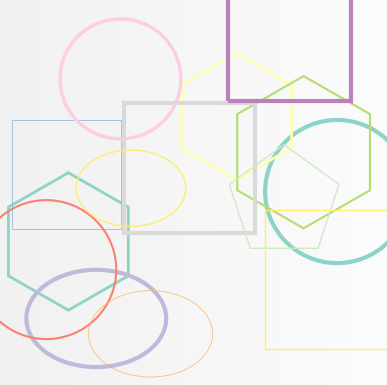[{"shape": "circle", "thickness": 3, "radius": 0.93, "center": [0.87, 0.502]}, {"shape": "hexagon", "thickness": 2, "radius": 0.89, "center": [0.176, 0.373]}, {"shape": "hexagon", "thickness": 2, "radius": 0.82, "center": [0.611, 0.697]}, {"shape": "oval", "thickness": 3, "radius": 0.9, "center": [0.248, 0.173]}, {"shape": "circle", "thickness": 1.5, "radius": 0.9, "center": [0.12, 0.3]}, {"shape": "square", "thickness": 0.5, "radius": 0.71, "center": [0.171, 0.546]}, {"shape": "oval", "thickness": 0.5, "radius": 0.8, "center": [0.389, 0.133]}, {"shape": "hexagon", "thickness": 1.5, "radius": 0.99, "center": [0.784, 0.605]}, {"shape": "circle", "thickness": 2.5, "radius": 0.78, "center": [0.311, 0.795]}, {"shape": "square", "thickness": 3, "radius": 0.84, "center": [0.49, 0.565]}, {"shape": "square", "thickness": 3, "radius": 0.79, "center": [0.747, 0.897]}, {"shape": "pentagon", "thickness": 1, "radius": 0.74, "center": [0.733, 0.475]}, {"shape": "oval", "thickness": 1, "radius": 0.71, "center": [0.338, 0.511]}, {"shape": "square", "thickness": 1, "radius": 0.91, "center": [0.866, 0.274]}]